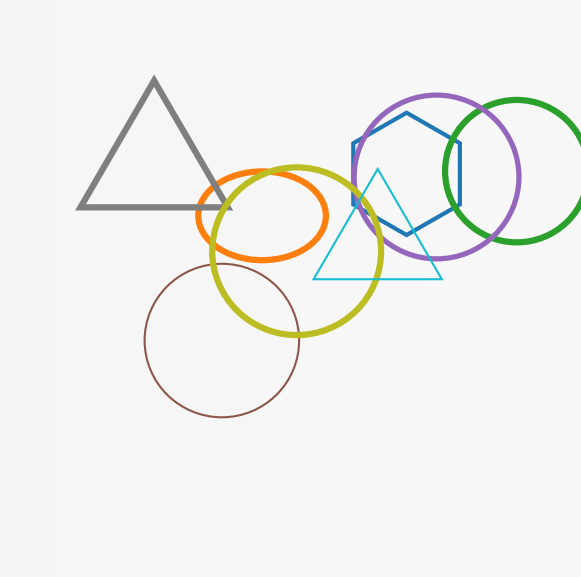[{"shape": "hexagon", "thickness": 2, "radius": 0.53, "center": [0.7, 0.698]}, {"shape": "oval", "thickness": 3, "radius": 0.55, "center": [0.451, 0.625]}, {"shape": "circle", "thickness": 3, "radius": 0.62, "center": [0.889, 0.703]}, {"shape": "circle", "thickness": 2.5, "radius": 0.71, "center": [0.751, 0.693]}, {"shape": "circle", "thickness": 1, "radius": 0.66, "center": [0.382, 0.409]}, {"shape": "triangle", "thickness": 3, "radius": 0.73, "center": [0.265, 0.713]}, {"shape": "circle", "thickness": 3, "radius": 0.73, "center": [0.51, 0.564]}, {"shape": "triangle", "thickness": 1, "radius": 0.64, "center": [0.65, 0.579]}]